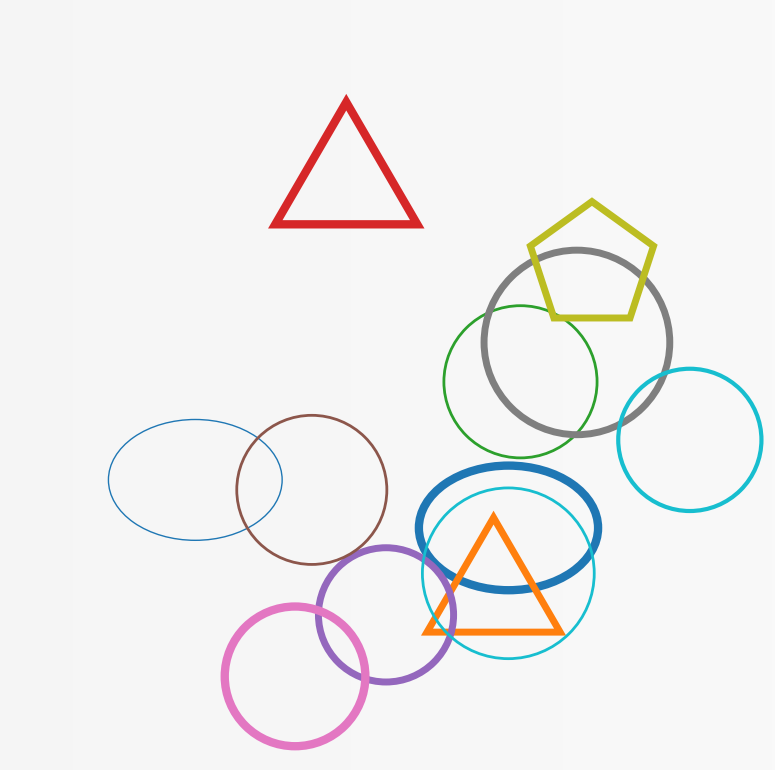[{"shape": "oval", "thickness": 0.5, "radius": 0.56, "center": [0.252, 0.377]}, {"shape": "oval", "thickness": 3, "radius": 0.58, "center": [0.656, 0.314]}, {"shape": "triangle", "thickness": 2.5, "radius": 0.5, "center": [0.637, 0.229]}, {"shape": "circle", "thickness": 1, "radius": 0.49, "center": [0.672, 0.504]}, {"shape": "triangle", "thickness": 3, "radius": 0.53, "center": [0.447, 0.762]}, {"shape": "circle", "thickness": 2.5, "radius": 0.44, "center": [0.498, 0.201]}, {"shape": "circle", "thickness": 1, "radius": 0.48, "center": [0.402, 0.364]}, {"shape": "circle", "thickness": 3, "radius": 0.45, "center": [0.381, 0.122]}, {"shape": "circle", "thickness": 2.5, "radius": 0.6, "center": [0.744, 0.555]}, {"shape": "pentagon", "thickness": 2.5, "radius": 0.42, "center": [0.764, 0.655]}, {"shape": "circle", "thickness": 1, "radius": 0.55, "center": [0.656, 0.255]}, {"shape": "circle", "thickness": 1.5, "radius": 0.46, "center": [0.89, 0.429]}]